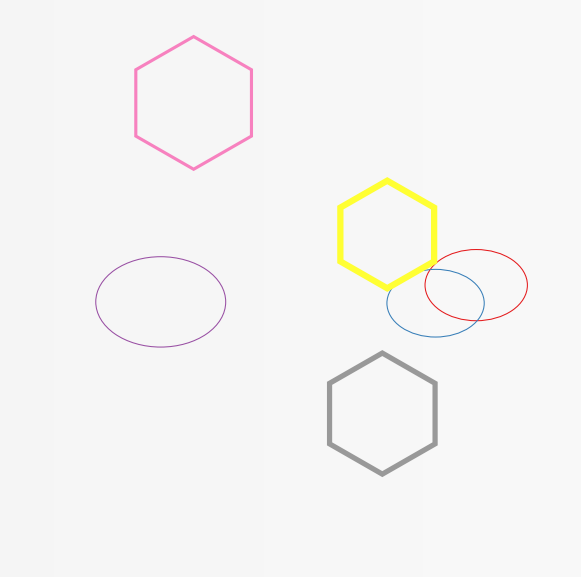[{"shape": "oval", "thickness": 0.5, "radius": 0.44, "center": [0.819, 0.505]}, {"shape": "oval", "thickness": 0.5, "radius": 0.42, "center": [0.749, 0.474]}, {"shape": "oval", "thickness": 0.5, "radius": 0.56, "center": [0.277, 0.476]}, {"shape": "hexagon", "thickness": 3, "radius": 0.47, "center": [0.666, 0.593]}, {"shape": "hexagon", "thickness": 1.5, "radius": 0.57, "center": [0.333, 0.821]}, {"shape": "hexagon", "thickness": 2.5, "radius": 0.52, "center": [0.658, 0.283]}]